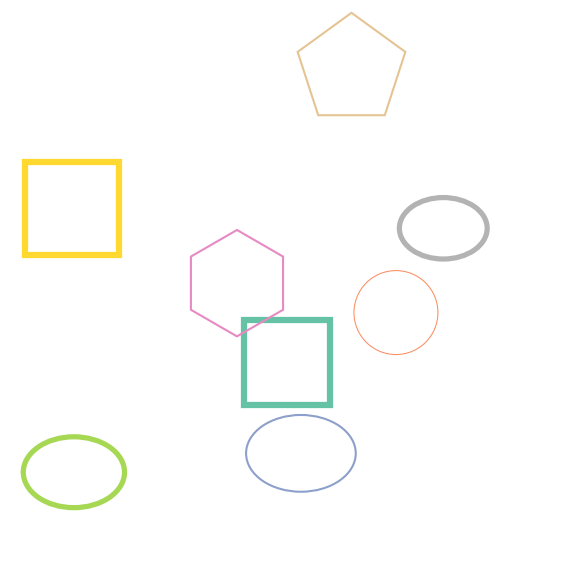[{"shape": "square", "thickness": 3, "radius": 0.37, "center": [0.497, 0.371]}, {"shape": "circle", "thickness": 0.5, "radius": 0.36, "center": [0.686, 0.458]}, {"shape": "oval", "thickness": 1, "radius": 0.47, "center": [0.521, 0.214]}, {"shape": "hexagon", "thickness": 1, "radius": 0.46, "center": [0.41, 0.509]}, {"shape": "oval", "thickness": 2.5, "radius": 0.44, "center": [0.128, 0.181]}, {"shape": "square", "thickness": 3, "radius": 0.4, "center": [0.125, 0.638]}, {"shape": "pentagon", "thickness": 1, "radius": 0.49, "center": [0.609, 0.879]}, {"shape": "oval", "thickness": 2.5, "radius": 0.38, "center": [0.768, 0.604]}]